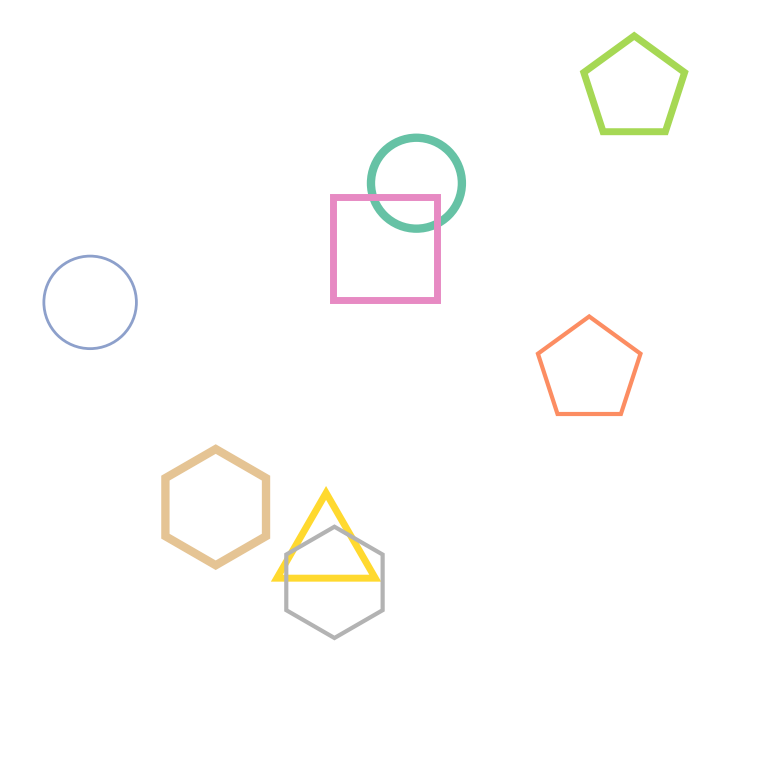[{"shape": "circle", "thickness": 3, "radius": 0.3, "center": [0.541, 0.762]}, {"shape": "pentagon", "thickness": 1.5, "radius": 0.35, "center": [0.765, 0.519]}, {"shape": "circle", "thickness": 1, "radius": 0.3, "center": [0.117, 0.607]}, {"shape": "square", "thickness": 2.5, "radius": 0.34, "center": [0.5, 0.677]}, {"shape": "pentagon", "thickness": 2.5, "radius": 0.34, "center": [0.824, 0.885]}, {"shape": "triangle", "thickness": 2.5, "radius": 0.37, "center": [0.423, 0.286]}, {"shape": "hexagon", "thickness": 3, "radius": 0.38, "center": [0.28, 0.341]}, {"shape": "hexagon", "thickness": 1.5, "radius": 0.36, "center": [0.434, 0.244]}]